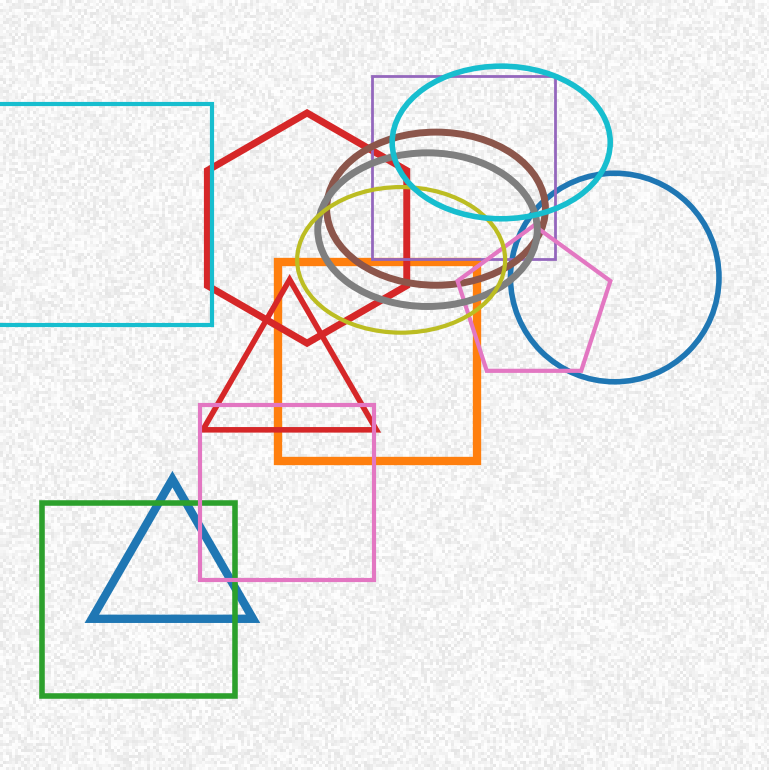[{"shape": "circle", "thickness": 2, "radius": 0.68, "center": [0.798, 0.64]}, {"shape": "triangle", "thickness": 3, "radius": 0.6, "center": [0.224, 0.257]}, {"shape": "square", "thickness": 3, "radius": 0.65, "center": [0.49, 0.53]}, {"shape": "square", "thickness": 2, "radius": 0.63, "center": [0.179, 0.221]}, {"shape": "triangle", "thickness": 2, "radius": 0.65, "center": [0.376, 0.507]}, {"shape": "hexagon", "thickness": 2.5, "radius": 0.75, "center": [0.399, 0.704]}, {"shape": "square", "thickness": 1, "radius": 0.59, "center": [0.602, 0.783]}, {"shape": "oval", "thickness": 2.5, "radius": 0.71, "center": [0.566, 0.729]}, {"shape": "pentagon", "thickness": 1.5, "radius": 0.52, "center": [0.693, 0.603]}, {"shape": "square", "thickness": 1.5, "radius": 0.57, "center": [0.373, 0.361]}, {"shape": "oval", "thickness": 2.5, "radius": 0.71, "center": [0.555, 0.702]}, {"shape": "oval", "thickness": 1.5, "radius": 0.68, "center": [0.521, 0.663]}, {"shape": "oval", "thickness": 2, "radius": 0.71, "center": [0.651, 0.815]}, {"shape": "square", "thickness": 1.5, "radius": 0.72, "center": [0.132, 0.722]}]